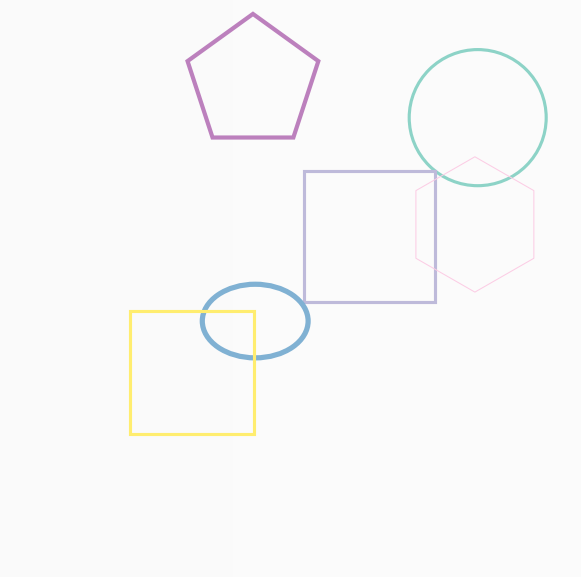[{"shape": "circle", "thickness": 1.5, "radius": 0.59, "center": [0.822, 0.795]}, {"shape": "square", "thickness": 1.5, "radius": 0.57, "center": [0.636, 0.59]}, {"shape": "oval", "thickness": 2.5, "radius": 0.46, "center": [0.439, 0.443]}, {"shape": "hexagon", "thickness": 0.5, "radius": 0.59, "center": [0.817, 0.61]}, {"shape": "pentagon", "thickness": 2, "radius": 0.59, "center": [0.435, 0.857]}, {"shape": "square", "thickness": 1.5, "radius": 0.53, "center": [0.331, 0.354]}]